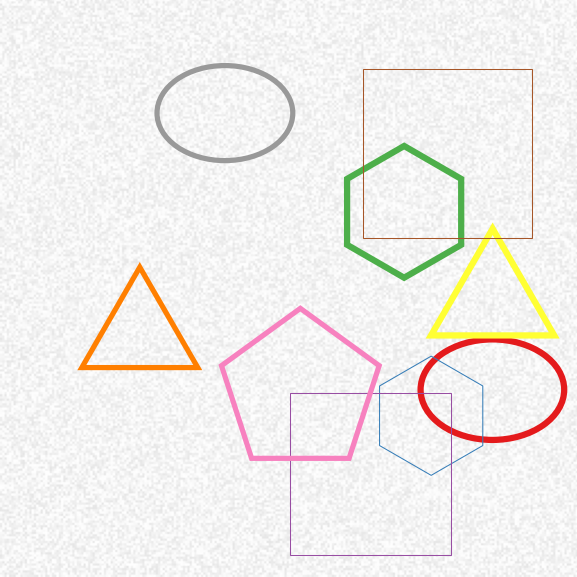[{"shape": "oval", "thickness": 3, "radius": 0.62, "center": [0.853, 0.324]}, {"shape": "hexagon", "thickness": 0.5, "radius": 0.52, "center": [0.747, 0.279]}, {"shape": "hexagon", "thickness": 3, "radius": 0.57, "center": [0.7, 0.632]}, {"shape": "square", "thickness": 0.5, "radius": 0.7, "center": [0.642, 0.178]}, {"shape": "triangle", "thickness": 2.5, "radius": 0.58, "center": [0.242, 0.421]}, {"shape": "triangle", "thickness": 3, "radius": 0.62, "center": [0.853, 0.48]}, {"shape": "square", "thickness": 0.5, "radius": 0.73, "center": [0.775, 0.733]}, {"shape": "pentagon", "thickness": 2.5, "radius": 0.72, "center": [0.52, 0.322]}, {"shape": "oval", "thickness": 2.5, "radius": 0.59, "center": [0.389, 0.803]}]